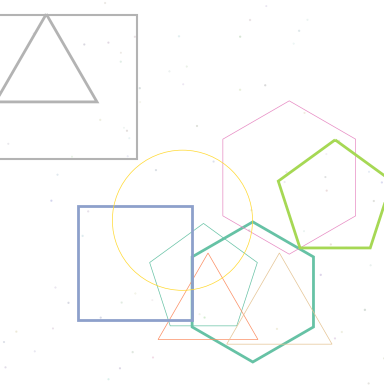[{"shape": "hexagon", "thickness": 2, "radius": 0.91, "center": [0.657, 0.242]}, {"shape": "pentagon", "thickness": 0.5, "radius": 0.74, "center": [0.529, 0.273]}, {"shape": "triangle", "thickness": 0.5, "radius": 0.75, "center": [0.54, 0.193]}, {"shape": "square", "thickness": 2, "radius": 0.74, "center": [0.35, 0.317]}, {"shape": "hexagon", "thickness": 0.5, "radius": 1.0, "center": [0.751, 0.539]}, {"shape": "pentagon", "thickness": 2, "radius": 0.78, "center": [0.87, 0.482]}, {"shape": "circle", "thickness": 0.5, "radius": 0.91, "center": [0.474, 0.428]}, {"shape": "triangle", "thickness": 0.5, "radius": 0.79, "center": [0.726, 0.185]}, {"shape": "square", "thickness": 1.5, "radius": 0.94, "center": [0.168, 0.774]}, {"shape": "triangle", "thickness": 2, "radius": 0.76, "center": [0.12, 0.811]}]